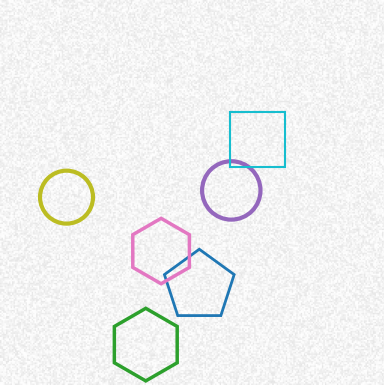[{"shape": "pentagon", "thickness": 2, "radius": 0.48, "center": [0.518, 0.257]}, {"shape": "hexagon", "thickness": 2.5, "radius": 0.47, "center": [0.379, 0.105]}, {"shape": "circle", "thickness": 3, "radius": 0.38, "center": [0.601, 0.505]}, {"shape": "hexagon", "thickness": 2.5, "radius": 0.42, "center": [0.418, 0.348]}, {"shape": "circle", "thickness": 3, "radius": 0.34, "center": [0.173, 0.488]}, {"shape": "square", "thickness": 1.5, "radius": 0.35, "center": [0.668, 0.638]}]